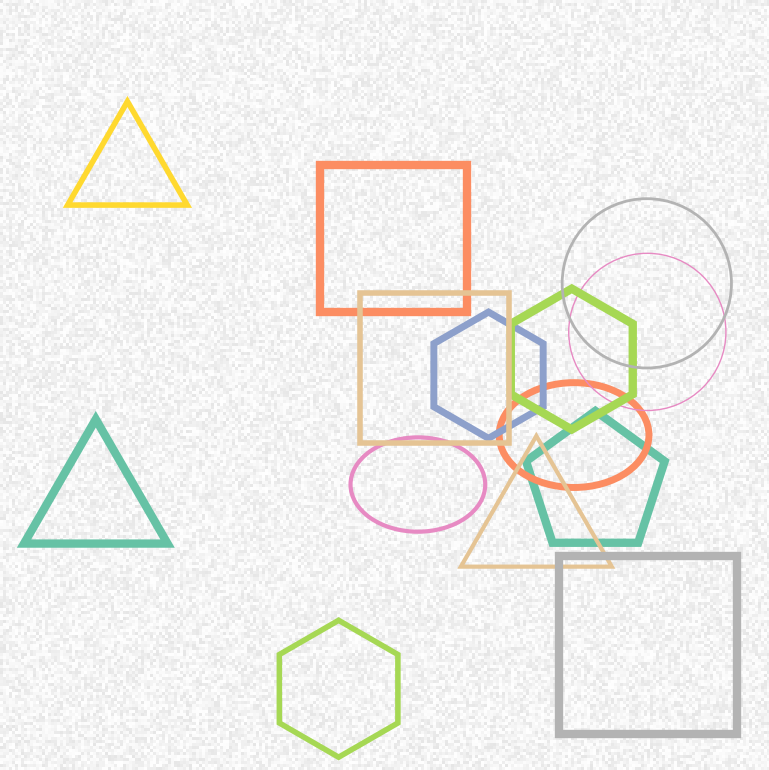[{"shape": "pentagon", "thickness": 3, "radius": 0.47, "center": [0.773, 0.372]}, {"shape": "triangle", "thickness": 3, "radius": 0.54, "center": [0.124, 0.348]}, {"shape": "square", "thickness": 3, "radius": 0.48, "center": [0.511, 0.691]}, {"shape": "oval", "thickness": 2.5, "radius": 0.49, "center": [0.746, 0.435]}, {"shape": "hexagon", "thickness": 2.5, "radius": 0.41, "center": [0.634, 0.513]}, {"shape": "circle", "thickness": 0.5, "radius": 0.51, "center": [0.841, 0.569]}, {"shape": "oval", "thickness": 1.5, "radius": 0.44, "center": [0.543, 0.371]}, {"shape": "hexagon", "thickness": 3, "radius": 0.46, "center": [0.743, 0.534]}, {"shape": "hexagon", "thickness": 2, "radius": 0.44, "center": [0.44, 0.106]}, {"shape": "triangle", "thickness": 2, "radius": 0.45, "center": [0.166, 0.779]}, {"shape": "square", "thickness": 2, "radius": 0.49, "center": [0.564, 0.522]}, {"shape": "triangle", "thickness": 1.5, "radius": 0.57, "center": [0.697, 0.321]}, {"shape": "circle", "thickness": 1, "radius": 0.55, "center": [0.84, 0.632]}, {"shape": "square", "thickness": 3, "radius": 0.58, "center": [0.842, 0.163]}]